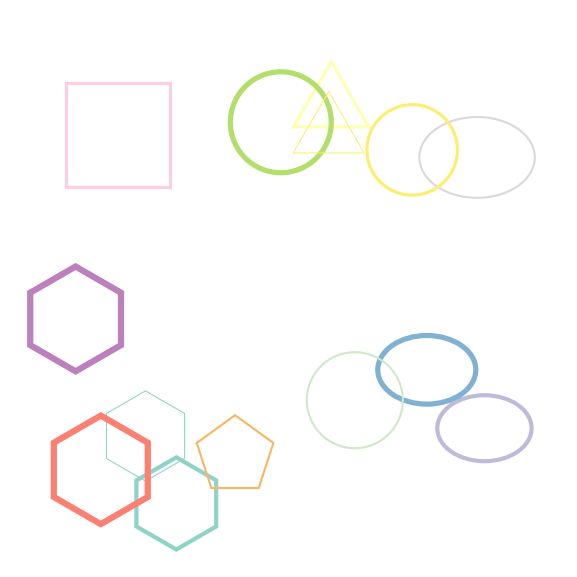[{"shape": "hexagon", "thickness": 0.5, "radius": 0.39, "center": [0.252, 0.244]}, {"shape": "hexagon", "thickness": 2, "radius": 0.4, "center": [0.305, 0.127]}, {"shape": "triangle", "thickness": 1.5, "radius": 0.38, "center": [0.573, 0.817]}, {"shape": "oval", "thickness": 2, "radius": 0.41, "center": [0.839, 0.258]}, {"shape": "hexagon", "thickness": 3, "radius": 0.47, "center": [0.175, 0.186]}, {"shape": "oval", "thickness": 2.5, "radius": 0.42, "center": [0.739, 0.359]}, {"shape": "pentagon", "thickness": 1, "radius": 0.35, "center": [0.407, 0.21]}, {"shape": "circle", "thickness": 2.5, "radius": 0.44, "center": [0.486, 0.787]}, {"shape": "square", "thickness": 1.5, "radius": 0.45, "center": [0.204, 0.766]}, {"shape": "oval", "thickness": 1, "radius": 0.5, "center": [0.826, 0.727]}, {"shape": "hexagon", "thickness": 3, "radius": 0.45, "center": [0.131, 0.447]}, {"shape": "circle", "thickness": 1, "radius": 0.42, "center": [0.614, 0.306]}, {"shape": "circle", "thickness": 1.5, "radius": 0.39, "center": [0.714, 0.74]}, {"shape": "triangle", "thickness": 0.5, "radius": 0.35, "center": [0.569, 0.77]}]